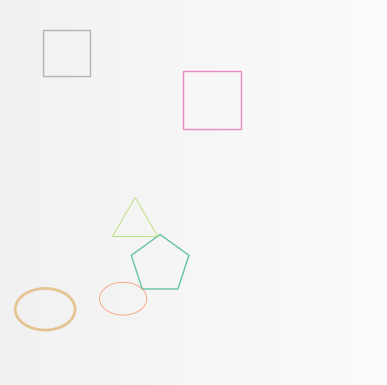[{"shape": "pentagon", "thickness": 1, "radius": 0.39, "center": [0.413, 0.313]}, {"shape": "oval", "thickness": 0.5, "radius": 0.31, "center": [0.318, 0.224]}, {"shape": "square", "thickness": 1, "radius": 0.37, "center": [0.548, 0.74]}, {"shape": "triangle", "thickness": 0.5, "radius": 0.34, "center": [0.349, 0.419]}, {"shape": "oval", "thickness": 2, "radius": 0.39, "center": [0.117, 0.197]}, {"shape": "square", "thickness": 1, "radius": 0.3, "center": [0.172, 0.863]}]